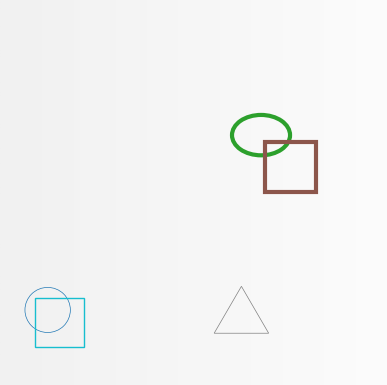[{"shape": "circle", "thickness": 0.5, "radius": 0.29, "center": [0.123, 0.195]}, {"shape": "oval", "thickness": 3, "radius": 0.37, "center": [0.674, 0.649]}, {"shape": "square", "thickness": 3, "radius": 0.33, "center": [0.749, 0.565]}, {"shape": "triangle", "thickness": 0.5, "radius": 0.41, "center": [0.623, 0.175]}, {"shape": "square", "thickness": 1, "radius": 0.32, "center": [0.154, 0.163]}]